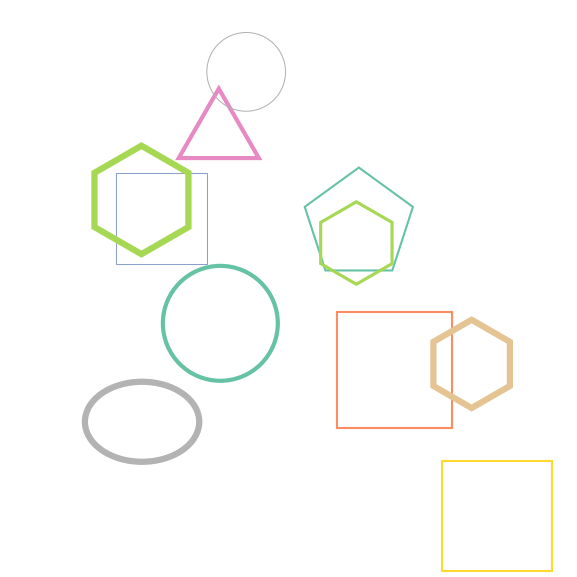[{"shape": "pentagon", "thickness": 1, "radius": 0.49, "center": [0.621, 0.61]}, {"shape": "circle", "thickness": 2, "radius": 0.5, "center": [0.382, 0.439]}, {"shape": "square", "thickness": 1, "radius": 0.5, "center": [0.683, 0.359]}, {"shape": "square", "thickness": 0.5, "radius": 0.39, "center": [0.28, 0.621]}, {"shape": "triangle", "thickness": 2, "radius": 0.4, "center": [0.379, 0.765]}, {"shape": "hexagon", "thickness": 1.5, "radius": 0.36, "center": [0.617, 0.578]}, {"shape": "hexagon", "thickness": 3, "radius": 0.47, "center": [0.245, 0.653]}, {"shape": "square", "thickness": 1, "radius": 0.48, "center": [0.861, 0.106]}, {"shape": "hexagon", "thickness": 3, "radius": 0.38, "center": [0.817, 0.369]}, {"shape": "oval", "thickness": 3, "radius": 0.49, "center": [0.246, 0.269]}, {"shape": "circle", "thickness": 0.5, "radius": 0.34, "center": [0.426, 0.875]}]